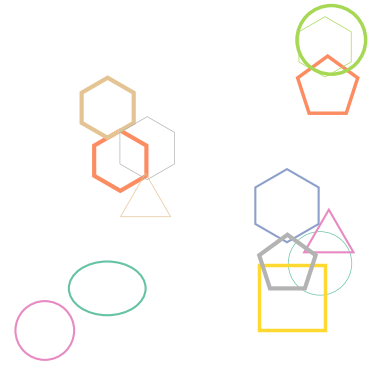[{"shape": "oval", "thickness": 1.5, "radius": 0.5, "center": [0.279, 0.251]}, {"shape": "circle", "thickness": 0.5, "radius": 0.41, "center": [0.831, 0.316]}, {"shape": "hexagon", "thickness": 3, "radius": 0.39, "center": [0.312, 0.583]}, {"shape": "pentagon", "thickness": 2.5, "radius": 0.41, "center": [0.851, 0.772]}, {"shape": "hexagon", "thickness": 1.5, "radius": 0.47, "center": [0.745, 0.466]}, {"shape": "triangle", "thickness": 1.5, "radius": 0.37, "center": [0.854, 0.382]}, {"shape": "circle", "thickness": 1.5, "radius": 0.38, "center": [0.116, 0.142]}, {"shape": "hexagon", "thickness": 0.5, "radius": 0.39, "center": [0.844, 0.878]}, {"shape": "circle", "thickness": 2.5, "radius": 0.45, "center": [0.861, 0.896]}, {"shape": "square", "thickness": 2.5, "radius": 0.42, "center": [0.759, 0.227]}, {"shape": "triangle", "thickness": 0.5, "radius": 0.38, "center": [0.378, 0.475]}, {"shape": "hexagon", "thickness": 3, "radius": 0.39, "center": [0.28, 0.72]}, {"shape": "pentagon", "thickness": 3, "radius": 0.39, "center": [0.747, 0.313]}, {"shape": "hexagon", "thickness": 0.5, "radius": 0.41, "center": [0.382, 0.615]}]